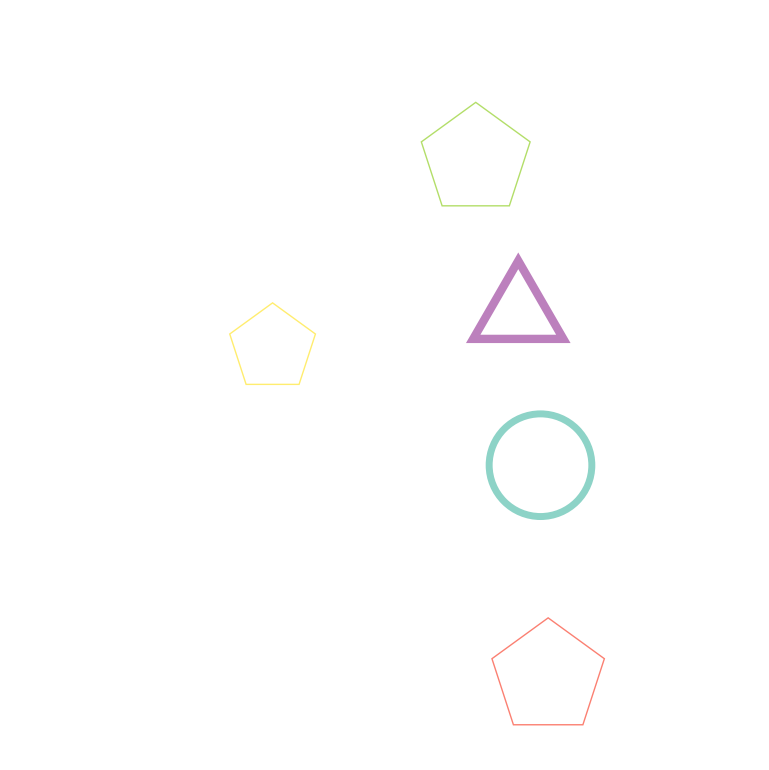[{"shape": "circle", "thickness": 2.5, "radius": 0.33, "center": [0.702, 0.396]}, {"shape": "pentagon", "thickness": 0.5, "radius": 0.38, "center": [0.712, 0.121]}, {"shape": "pentagon", "thickness": 0.5, "radius": 0.37, "center": [0.618, 0.793]}, {"shape": "triangle", "thickness": 3, "radius": 0.34, "center": [0.673, 0.594]}, {"shape": "pentagon", "thickness": 0.5, "radius": 0.29, "center": [0.354, 0.548]}]